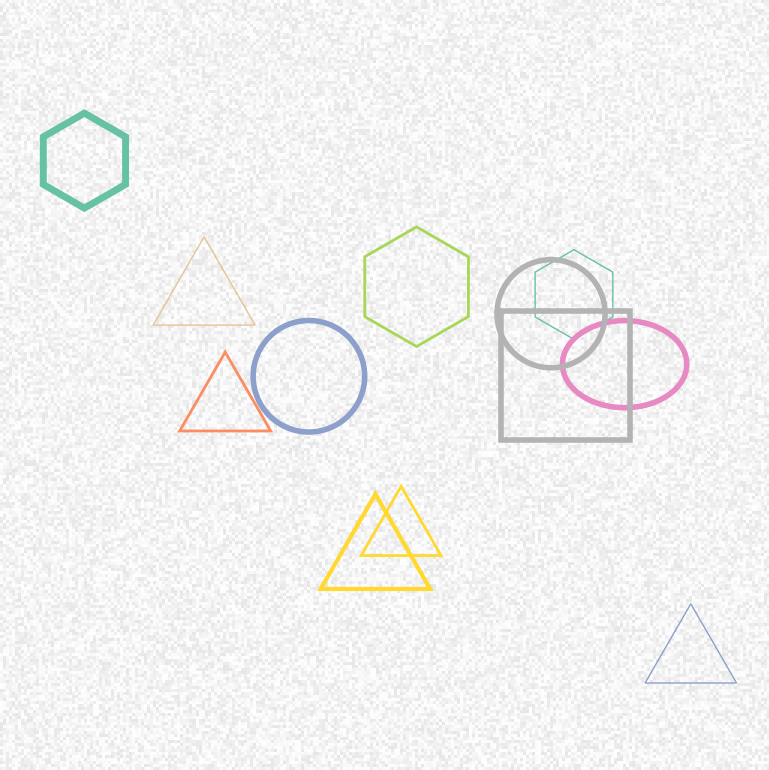[{"shape": "hexagon", "thickness": 0.5, "radius": 0.29, "center": [0.745, 0.617]}, {"shape": "hexagon", "thickness": 2.5, "radius": 0.31, "center": [0.11, 0.791]}, {"shape": "triangle", "thickness": 1, "radius": 0.34, "center": [0.292, 0.474]}, {"shape": "triangle", "thickness": 0.5, "radius": 0.34, "center": [0.897, 0.147]}, {"shape": "circle", "thickness": 2, "radius": 0.36, "center": [0.401, 0.511]}, {"shape": "oval", "thickness": 2, "radius": 0.4, "center": [0.811, 0.527]}, {"shape": "hexagon", "thickness": 1, "radius": 0.39, "center": [0.541, 0.628]}, {"shape": "triangle", "thickness": 1, "radius": 0.3, "center": [0.521, 0.308]}, {"shape": "triangle", "thickness": 1.5, "radius": 0.41, "center": [0.488, 0.276]}, {"shape": "triangle", "thickness": 0.5, "radius": 0.38, "center": [0.265, 0.616]}, {"shape": "square", "thickness": 2, "radius": 0.42, "center": [0.734, 0.513]}, {"shape": "circle", "thickness": 2, "radius": 0.35, "center": [0.716, 0.593]}]